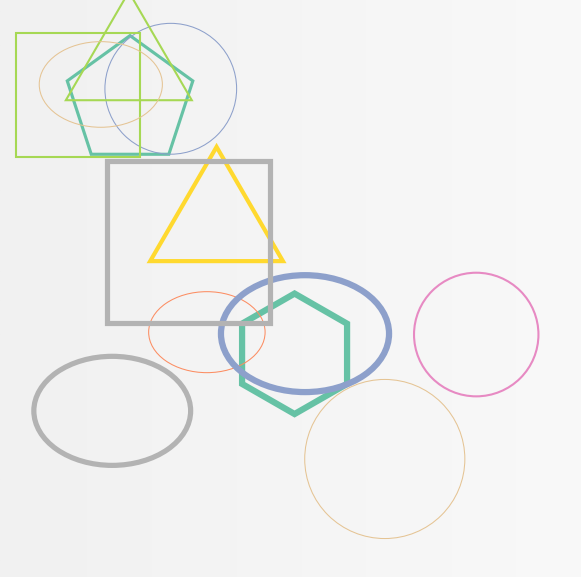[{"shape": "hexagon", "thickness": 3, "radius": 0.52, "center": [0.507, 0.387]}, {"shape": "pentagon", "thickness": 1.5, "radius": 0.57, "center": [0.224, 0.824]}, {"shape": "oval", "thickness": 0.5, "radius": 0.5, "center": [0.356, 0.424]}, {"shape": "oval", "thickness": 3, "radius": 0.72, "center": [0.525, 0.421]}, {"shape": "circle", "thickness": 0.5, "radius": 0.57, "center": [0.294, 0.845]}, {"shape": "circle", "thickness": 1, "radius": 0.54, "center": [0.819, 0.42]}, {"shape": "square", "thickness": 1, "radius": 0.54, "center": [0.134, 0.835]}, {"shape": "triangle", "thickness": 1, "radius": 0.63, "center": [0.222, 0.888]}, {"shape": "triangle", "thickness": 2, "radius": 0.66, "center": [0.373, 0.613]}, {"shape": "circle", "thickness": 0.5, "radius": 0.69, "center": [0.662, 0.204]}, {"shape": "oval", "thickness": 0.5, "radius": 0.53, "center": [0.173, 0.853]}, {"shape": "oval", "thickness": 2.5, "radius": 0.67, "center": [0.193, 0.288]}, {"shape": "square", "thickness": 2.5, "radius": 0.7, "center": [0.325, 0.581]}]